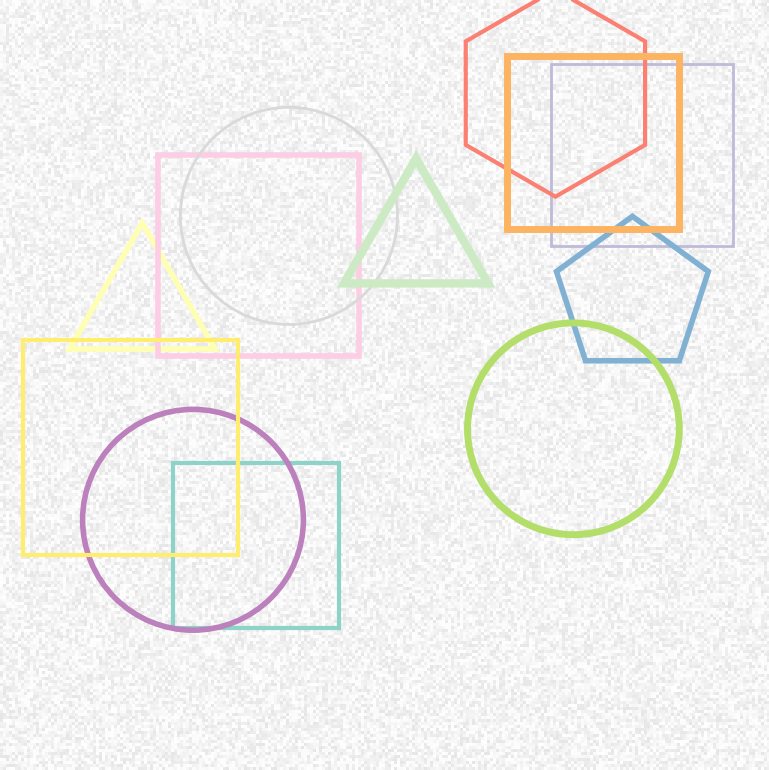[{"shape": "square", "thickness": 1.5, "radius": 0.54, "center": [0.332, 0.291]}, {"shape": "triangle", "thickness": 2, "radius": 0.55, "center": [0.185, 0.601]}, {"shape": "square", "thickness": 1, "radius": 0.59, "center": [0.833, 0.799]}, {"shape": "hexagon", "thickness": 1.5, "radius": 0.67, "center": [0.721, 0.879]}, {"shape": "pentagon", "thickness": 2, "radius": 0.52, "center": [0.821, 0.615]}, {"shape": "square", "thickness": 2.5, "radius": 0.56, "center": [0.77, 0.815]}, {"shape": "circle", "thickness": 2.5, "radius": 0.69, "center": [0.745, 0.443]}, {"shape": "square", "thickness": 2, "radius": 0.65, "center": [0.335, 0.668]}, {"shape": "circle", "thickness": 1, "radius": 0.71, "center": [0.375, 0.72]}, {"shape": "circle", "thickness": 2, "radius": 0.72, "center": [0.251, 0.325]}, {"shape": "triangle", "thickness": 3, "radius": 0.54, "center": [0.54, 0.686]}, {"shape": "square", "thickness": 1.5, "radius": 0.7, "center": [0.17, 0.419]}]